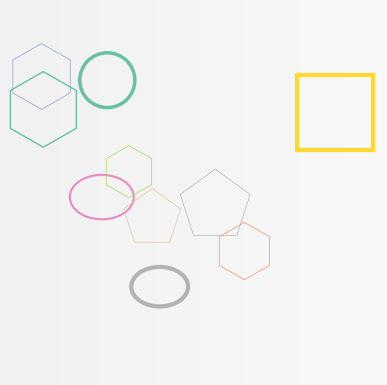[{"shape": "circle", "thickness": 2.5, "radius": 0.36, "center": [0.277, 0.792]}, {"shape": "hexagon", "thickness": 1, "radius": 0.49, "center": [0.112, 0.716]}, {"shape": "hexagon", "thickness": 0.5, "radius": 0.37, "center": [0.631, 0.348]}, {"shape": "hexagon", "thickness": 0.5, "radius": 0.43, "center": [0.107, 0.801]}, {"shape": "oval", "thickness": 1.5, "radius": 0.41, "center": [0.263, 0.488]}, {"shape": "hexagon", "thickness": 0.5, "radius": 0.34, "center": [0.333, 0.554]}, {"shape": "square", "thickness": 3, "radius": 0.49, "center": [0.864, 0.707]}, {"shape": "pentagon", "thickness": 0.5, "radius": 0.39, "center": [0.393, 0.433]}, {"shape": "oval", "thickness": 3, "radius": 0.37, "center": [0.412, 0.255]}, {"shape": "pentagon", "thickness": 0.5, "radius": 0.48, "center": [0.555, 0.466]}]